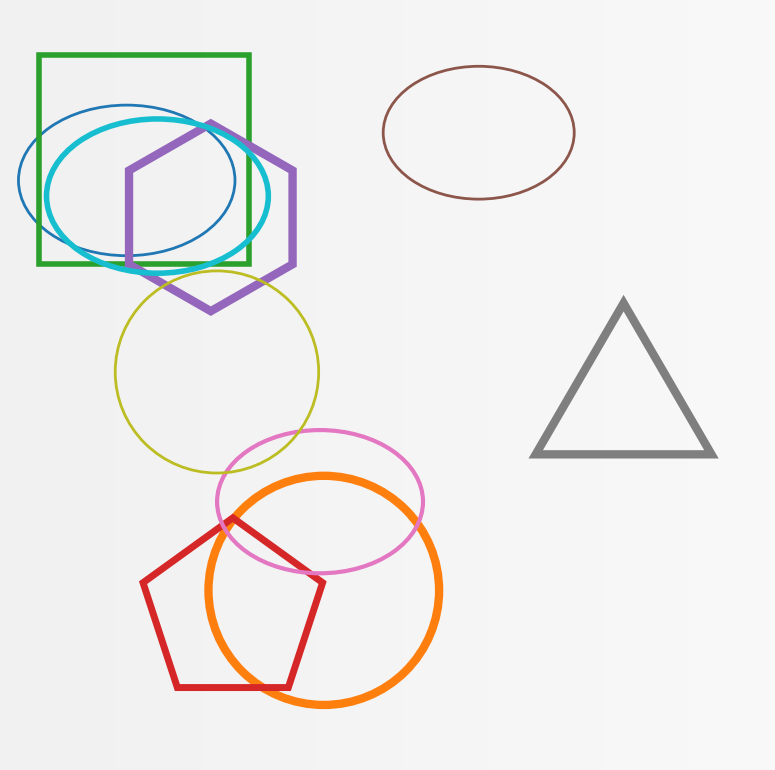[{"shape": "oval", "thickness": 1, "radius": 0.7, "center": [0.164, 0.766]}, {"shape": "circle", "thickness": 3, "radius": 0.74, "center": [0.418, 0.233]}, {"shape": "square", "thickness": 2, "radius": 0.68, "center": [0.186, 0.793]}, {"shape": "pentagon", "thickness": 2.5, "radius": 0.61, "center": [0.3, 0.206]}, {"shape": "hexagon", "thickness": 3, "radius": 0.61, "center": [0.272, 0.718]}, {"shape": "oval", "thickness": 1, "radius": 0.62, "center": [0.618, 0.828]}, {"shape": "oval", "thickness": 1.5, "radius": 0.66, "center": [0.413, 0.348]}, {"shape": "triangle", "thickness": 3, "radius": 0.65, "center": [0.805, 0.475]}, {"shape": "circle", "thickness": 1, "radius": 0.66, "center": [0.28, 0.517]}, {"shape": "oval", "thickness": 2, "radius": 0.72, "center": [0.203, 0.745]}]